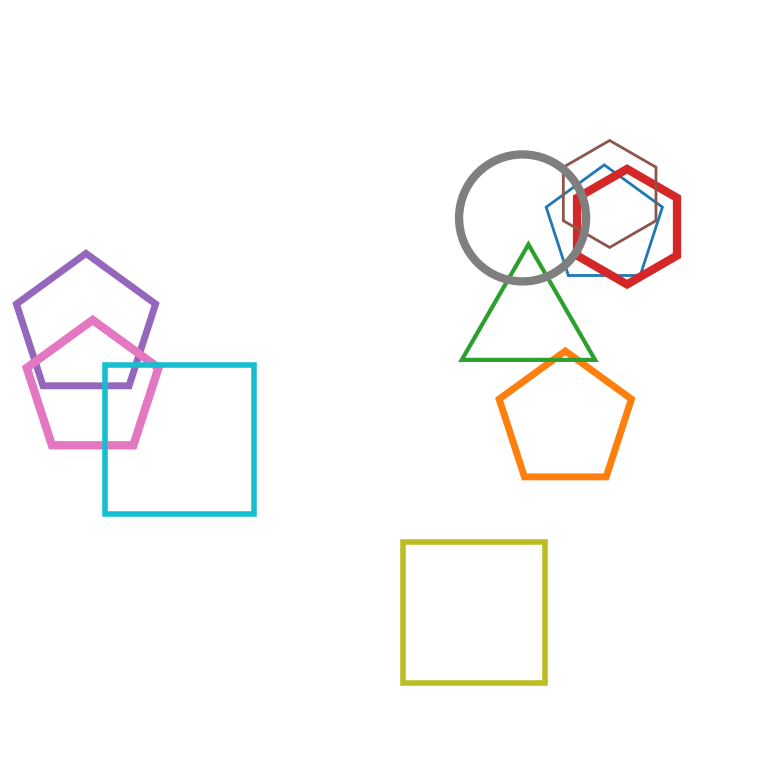[{"shape": "pentagon", "thickness": 1, "radius": 0.4, "center": [0.785, 0.706]}, {"shape": "pentagon", "thickness": 2.5, "radius": 0.45, "center": [0.734, 0.454]}, {"shape": "triangle", "thickness": 1.5, "radius": 0.5, "center": [0.686, 0.583]}, {"shape": "hexagon", "thickness": 3, "radius": 0.37, "center": [0.814, 0.706]}, {"shape": "pentagon", "thickness": 2.5, "radius": 0.48, "center": [0.112, 0.576]}, {"shape": "hexagon", "thickness": 1, "radius": 0.35, "center": [0.792, 0.748]}, {"shape": "pentagon", "thickness": 3, "radius": 0.45, "center": [0.12, 0.494]}, {"shape": "circle", "thickness": 3, "radius": 0.41, "center": [0.679, 0.717]}, {"shape": "square", "thickness": 2, "radius": 0.46, "center": [0.616, 0.205]}, {"shape": "square", "thickness": 2, "radius": 0.48, "center": [0.233, 0.429]}]